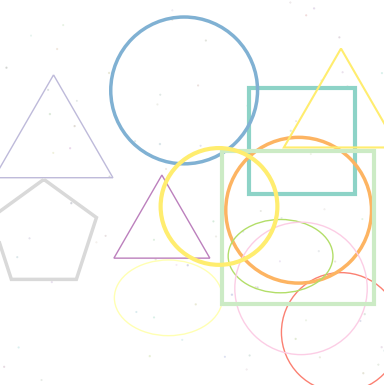[{"shape": "square", "thickness": 3, "radius": 0.69, "center": [0.784, 0.634]}, {"shape": "oval", "thickness": 1, "radius": 0.7, "center": [0.437, 0.226]}, {"shape": "triangle", "thickness": 1, "radius": 0.89, "center": [0.139, 0.627]}, {"shape": "circle", "thickness": 1, "radius": 0.78, "center": [0.886, 0.137]}, {"shape": "circle", "thickness": 2.5, "radius": 0.95, "center": [0.478, 0.765]}, {"shape": "circle", "thickness": 2.5, "radius": 0.95, "center": [0.776, 0.454]}, {"shape": "oval", "thickness": 1, "radius": 0.68, "center": [0.729, 0.335]}, {"shape": "circle", "thickness": 1, "radius": 0.86, "center": [0.782, 0.251]}, {"shape": "pentagon", "thickness": 2.5, "radius": 0.72, "center": [0.114, 0.391]}, {"shape": "triangle", "thickness": 1, "radius": 0.72, "center": [0.42, 0.401]}, {"shape": "square", "thickness": 3, "radius": 0.99, "center": [0.774, 0.409]}, {"shape": "triangle", "thickness": 1.5, "radius": 0.86, "center": [0.886, 0.703]}, {"shape": "circle", "thickness": 3, "radius": 0.76, "center": [0.569, 0.464]}]